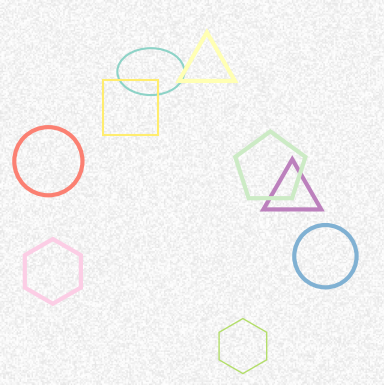[{"shape": "oval", "thickness": 1.5, "radius": 0.44, "center": [0.392, 0.814]}, {"shape": "triangle", "thickness": 3, "radius": 0.42, "center": [0.537, 0.832]}, {"shape": "circle", "thickness": 3, "radius": 0.44, "center": [0.126, 0.581]}, {"shape": "circle", "thickness": 3, "radius": 0.4, "center": [0.845, 0.335]}, {"shape": "hexagon", "thickness": 1, "radius": 0.36, "center": [0.631, 0.101]}, {"shape": "hexagon", "thickness": 3, "radius": 0.42, "center": [0.137, 0.295]}, {"shape": "triangle", "thickness": 3, "radius": 0.43, "center": [0.759, 0.499]}, {"shape": "pentagon", "thickness": 3, "radius": 0.48, "center": [0.702, 0.563]}, {"shape": "square", "thickness": 1.5, "radius": 0.36, "center": [0.339, 0.722]}]